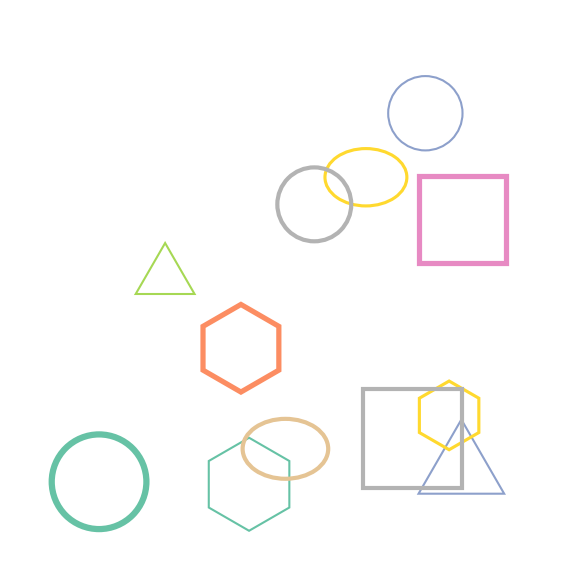[{"shape": "hexagon", "thickness": 1, "radius": 0.4, "center": [0.431, 0.161]}, {"shape": "circle", "thickness": 3, "radius": 0.41, "center": [0.172, 0.165]}, {"shape": "hexagon", "thickness": 2.5, "radius": 0.38, "center": [0.417, 0.396]}, {"shape": "circle", "thickness": 1, "radius": 0.32, "center": [0.737, 0.803]}, {"shape": "triangle", "thickness": 1, "radius": 0.43, "center": [0.799, 0.187]}, {"shape": "square", "thickness": 2.5, "radius": 0.38, "center": [0.801, 0.62]}, {"shape": "triangle", "thickness": 1, "radius": 0.29, "center": [0.286, 0.519]}, {"shape": "oval", "thickness": 1.5, "radius": 0.35, "center": [0.634, 0.692]}, {"shape": "hexagon", "thickness": 1.5, "radius": 0.3, "center": [0.778, 0.28]}, {"shape": "oval", "thickness": 2, "radius": 0.37, "center": [0.494, 0.222]}, {"shape": "circle", "thickness": 2, "radius": 0.32, "center": [0.544, 0.645]}, {"shape": "square", "thickness": 2, "radius": 0.43, "center": [0.714, 0.24]}]